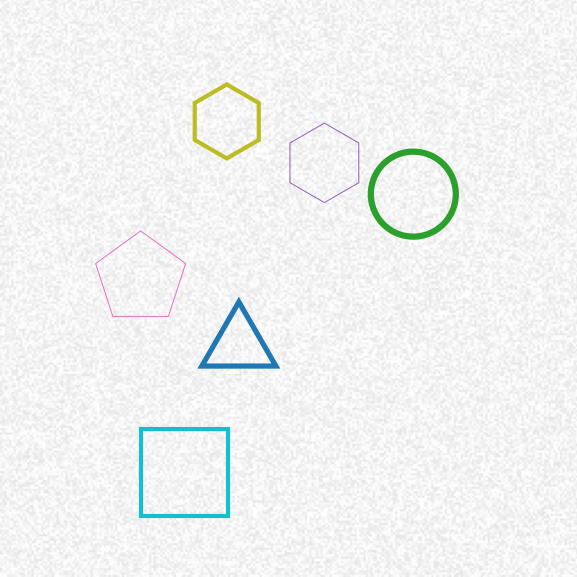[{"shape": "triangle", "thickness": 2.5, "radius": 0.37, "center": [0.414, 0.402]}, {"shape": "circle", "thickness": 3, "radius": 0.37, "center": [0.716, 0.663]}, {"shape": "hexagon", "thickness": 0.5, "radius": 0.34, "center": [0.562, 0.717]}, {"shape": "pentagon", "thickness": 0.5, "radius": 0.41, "center": [0.244, 0.517]}, {"shape": "hexagon", "thickness": 2, "radius": 0.32, "center": [0.393, 0.789]}, {"shape": "square", "thickness": 2, "radius": 0.38, "center": [0.32, 0.181]}]